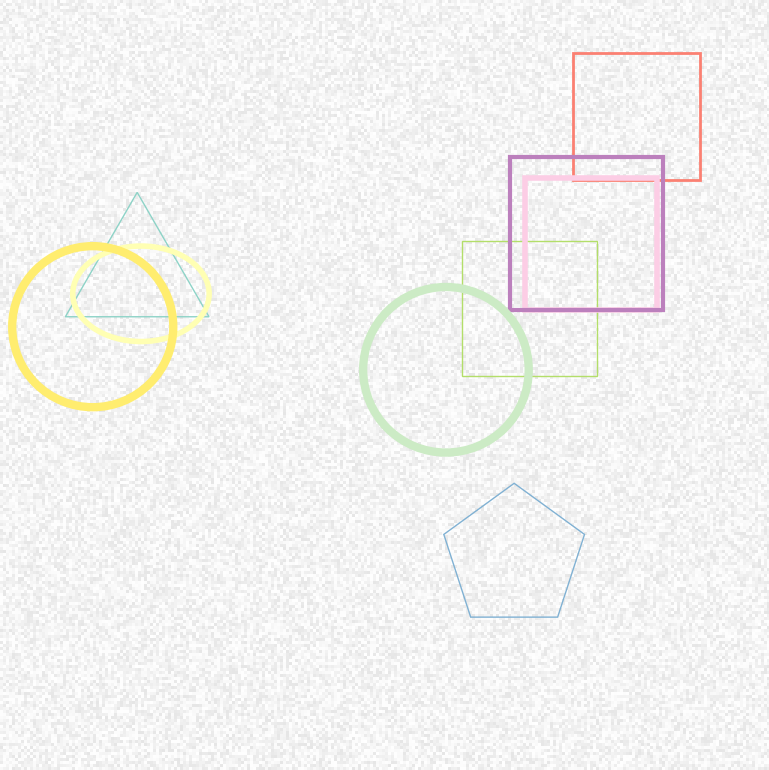[{"shape": "triangle", "thickness": 0.5, "radius": 0.54, "center": [0.178, 0.642]}, {"shape": "oval", "thickness": 2, "radius": 0.44, "center": [0.183, 0.618]}, {"shape": "square", "thickness": 1, "radius": 0.41, "center": [0.826, 0.849]}, {"shape": "pentagon", "thickness": 0.5, "radius": 0.48, "center": [0.668, 0.276]}, {"shape": "square", "thickness": 0.5, "radius": 0.44, "center": [0.688, 0.599]}, {"shape": "square", "thickness": 2, "radius": 0.43, "center": [0.767, 0.683]}, {"shape": "square", "thickness": 1.5, "radius": 0.5, "center": [0.762, 0.697]}, {"shape": "circle", "thickness": 3, "radius": 0.54, "center": [0.579, 0.52]}, {"shape": "circle", "thickness": 3, "radius": 0.52, "center": [0.12, 0.576]}]